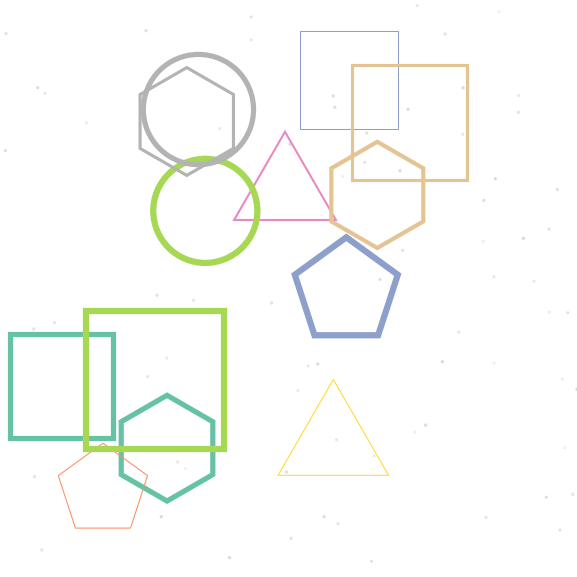[{"shape": "hexagon", "thickness": 2.5, "radius": 0.46, "center": [0.289, 0.223]}, {"shape": "square", "thickness": 2.5, "radius": 0.45, "center": [0.106, 0.331]}, {"shape": "pentagon", "thickness": 0.5, "radius": 0.41, "center": [0.178, 0.15]}, {"shape": "pentagon", "thickness": 3, "radius": 0.47, "center": [0.6, 0.494]}, {"shape": "square", "thickness": 0.5, "radius": 0.42, "center": [0.604, 0.861]}, {"shape": "triangle", "thickness": 1, "radius": 0.51, "center": [0.494, 0.669]}, {"shape": "square", "thickness": 3, "radius": 0.6, "center": [0.268, 0.341]}, {"shape": "circle", "thickness": 3, "radius": 0.45, "center": [0.355, 0.634]}, {"shape": "triangle", "thickness": 0.5, "radius": 0.55, "center": [0.577, 0.231]}, {"shape": "square", "thickness": 1.5, "radius": 0.5, "center": [0.709, 0.787]}, {"shape": "hexagon", "thickness": 2, "radius": 0.46, "center": [0.653, 0.662]}, {"shape": "hexagon", "thickness": 1.5, "radius": 0.47, "center": [0.323, 0.789]}, {"shape": "circle", "thickness": 2.5, "radius": 0.48, "center": [0.344, 0.809]}]